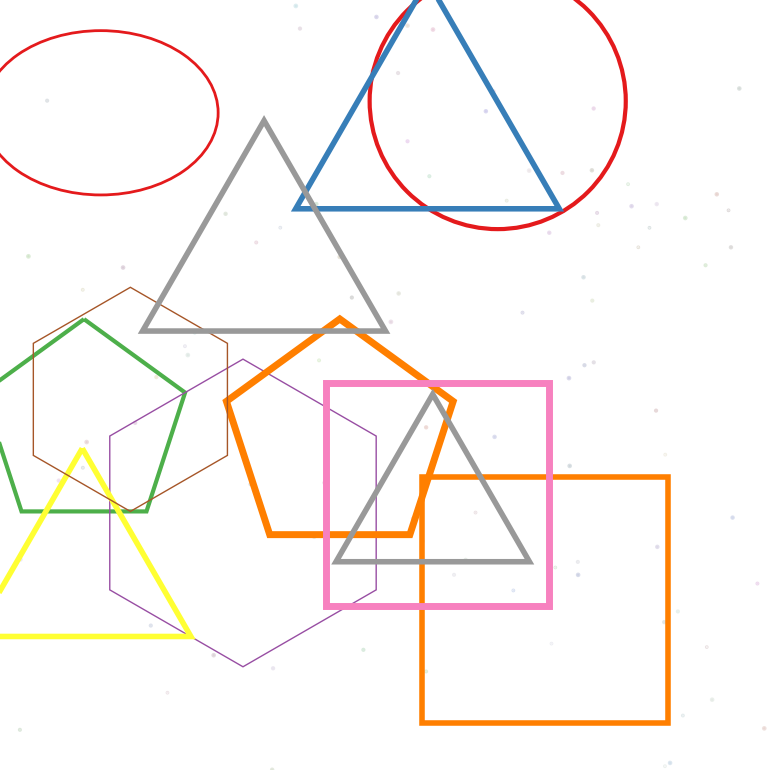[{"shape": "circle", "thickness": 1.5, "radius": 0.83, "center": [0.646, 0.869]}, {"shape": "oval", "thickness": 1, "radius": 0.76, "center": [0.131, 0.854]}, {"shape": "triangle", "thickness": 2, "radius": 0.99, "center": [0.555, 0.828]}, {"shape": "pentagon", "thickness": 1.5, "radius": 0.69, "center": [0.109, 0.448]}, {"shape": "hexagon", "thickness": 0.5, "radius": 1.0, "center": [0.316, 0.334]}, {"shape": "pentagon", "thickness": 2.5, "radius": 0.77, "center": [0.441, 0.431]}, {"shape": "square", "thickness": 2, "radius": 0.8, "center": [0.708, 0.221]}, {"shape": "triangle", "thickness": 2, "radius": 0.81, "center": [0.107, 0.255]}, {"shape": "hexagon", "thickness": 0.5, "radius": 0.73, "center": [0.169, 0.481]}, {"shape": "square", "thickness": 2.5, "radius": 0.72, "center": [0.568, 0.358]}, {"shape": "triangle", "thickness": 2, "radius": 0.91, "center": [0.343, 0.661]}, {"shape": "triangle", "thickness": 2, "radius": 0.73, "center": [0.562, 0.343]}]